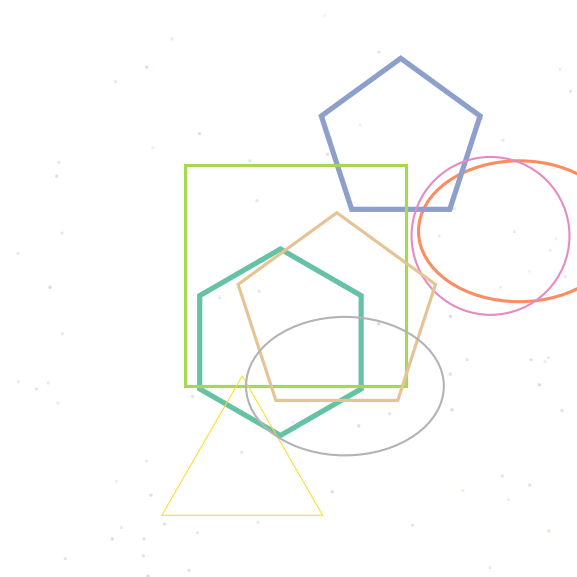[{"shape": "hexagon", "thickness": 2.5, "radius": 0.81, "center": [0.486, 0.406]}, {"shape": "oval", "thickness": 1.5, "radius": 0.87, "center": [0.899, 0.599]}, {"shape": "pentagon", "thickness": 2.5, "radius": 0.72, "center": [0.694, 0.754]}, {"shape": "circle", "thickness": 1, "radius": 0.68, "center": [0.849, 0.591]}, {"shape": "square", "thickness": 1.5, "radius": 0.96, "center": [0.512, 0.522]}, {"shape": "triangle", "thickness": 0.5, "radius": 0.8, "center": [0.419, 0.187]}, {"shape": "pentagon", "thickness": 1.5, "radius": 0.9, "center": [0.583, 0.451]}, {"shape": "oval", "thickness": 1, "radius": 0.86, "center": [0.597, 0.331]}]